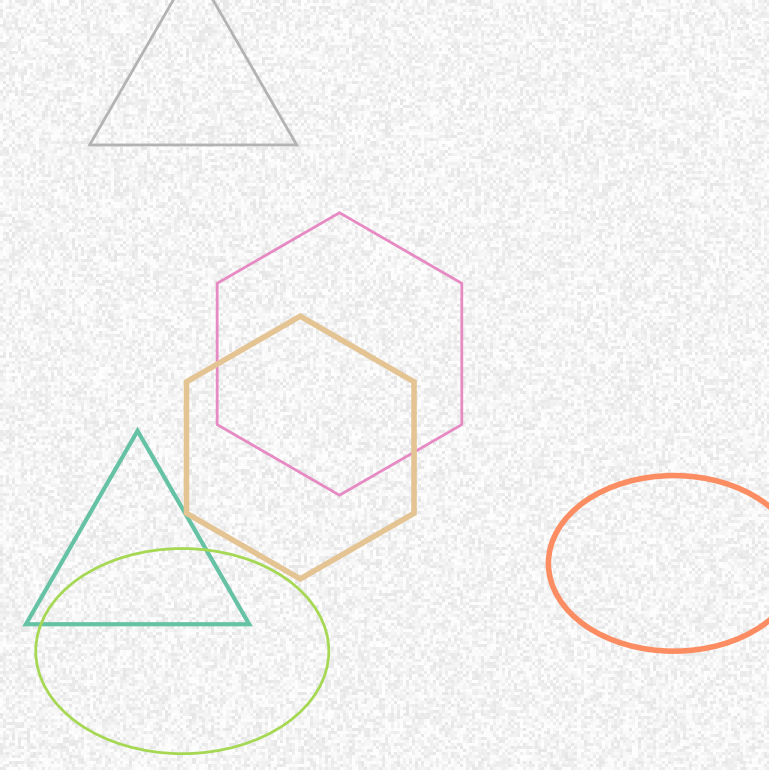[{"shape": "triangle", "thickness": 1.5, "radius": 0.84, "center": [0.179, 0.273]}, {"shape": "oval", "thickness": 2, "radius": 0.81, "center": [0.875, 0.268]}, {"shape": "hexagon", "thickness": 1, "radius": 0.92, "center": [0.441, 0.54]}, {"shape": "oval", "thickness": 1, "radius": 0.95, "center": [0.237, 0.154]}, {"shape": "hexagon", "thickness": 2, "radius": 0.85, "center": [0.39, 0.419]}, {"shape": "triangle", "thickness": 1, "radius": 0.78, "center": [0.251, 0.889]}]